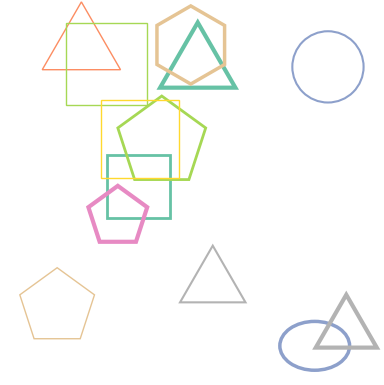[{"shape": "triangle", "thickness": 3, "radius": 0.56, "center": [0.514, 0.829]}, {"shape": "square", "thickness": 2, "radius": 0.41, "center": [0.359, 0.515]}, {"shape": "triangle", "thickness": 1, "radius": 0.59, "center": [0.211, 0.878]}, {"shape": "oval", "thickness": 2.5, "radius": 0.45, "center": [0.817, 0.102]}, {"shape": "circle", "thickness": 1.5, "radius": 0.46, "center": [0.852, 0.826]}, {"shape": "pentagon", "thickness": 3, "radius": 0.4, "center": [0.306, 0.437]}, {"shape": "pentagon", "thickness": 2, "radius": 0.6, "center": [0.42, 0.631]}, {"shape": "square", "thickness": 1, "radius": 0.53, "center": [0.277, 0.834]}, {"shape": "square", "thickness": 1, "radius": 0.51, "center": [0.364, 0.639]}, {"shape": "pentagon", "thickness": 1, "radius": 0.51, "center": [0.148, 0.203]}, {"shape": "hexagon", "thickness": 2.5, "radius": 0.51, "center": [0.496, 0.883]}, {"shape": "triangle", "thickness": 1.5, "radius": 0.49, "center": [0.553, 0.264]}, {"shape": "triangle", "thickness": 3, "radius": 0.46, "center": [0.899, 0.143]}]